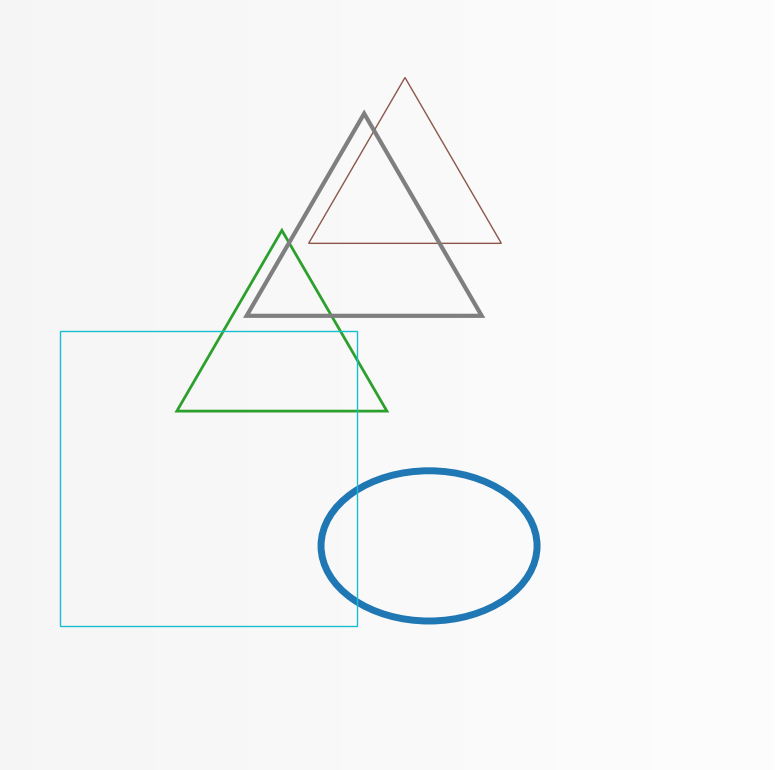[{"shape": "oval", "thickness": 2.5, "radius": 0.7, "center": [0.554, 0.291]}, {"shape": "triangle", "thickness": 1, "radius": 0.78, "center": [0.364, 0.544]}, {"shape": "triangle", "thickness": 0.5, "radius": 0.72, "center": [0.523, 0.756]}, {"shape": "triangle", "thickness": 1.5, "radius": 0.88, "center": [0.47, 0.677]}, {"shape": "square", "thickness": 0.5, "radius": 0.96, "center": [0.269, 0.378]}]